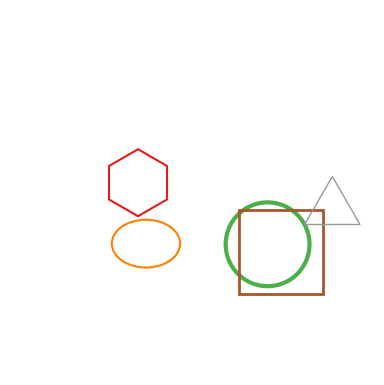[{"shape": "hexagon", "thickness": 1.5, "radius": 0.44, "center": [0.358, 0.525]}, {"shape": "circle", "thickness": 3, "radius": 0.54, "center": [0.695, 0.365]}, {"shape": "oval", "thickness": 1.5, "radius": 0.44, "center": [0.379, 0.367]}, {"shape": "square", "thickness": 2, "radius": 0.54, "center": [0.729, 0.345]}, {"shape": "triangle", "thickness": 1, "radius": 0.42, "center": [0.863, 0.458]}]